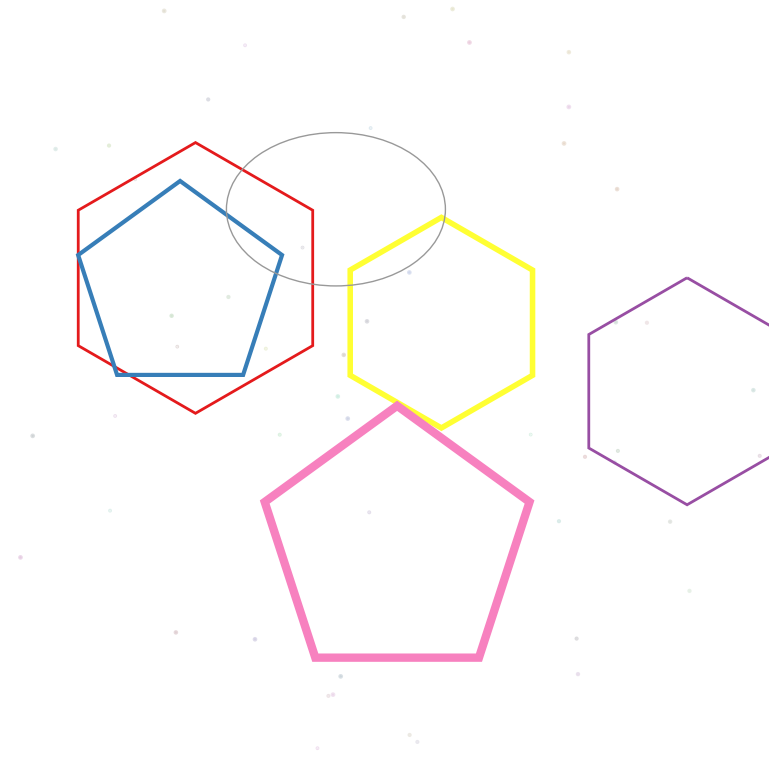[{"shape": "hexagon", "thickness": 1, "radius": 0.88, "center": [0.254, 0.639]}, {"shape": "pentagon", "thickness": 1.5, "radius": 0.7, "center": [0.234, 0.626]}, {"shape": "hexagon", "thickness": 1, "radius": 0.74, "center": [0.892, 0.492]}, {"shape": "hexagon", "thickness": 2, "radius": 0.68, "center": [0.573, 0.581]}, {"shape": "pentagon", "thickness": 3, "radius": 0.9, "center": [0.516, 0.292]}, {"shape": "oval", "thickness": 0.5, "radius": 0.71, "center": [0.436, 0.728]}]